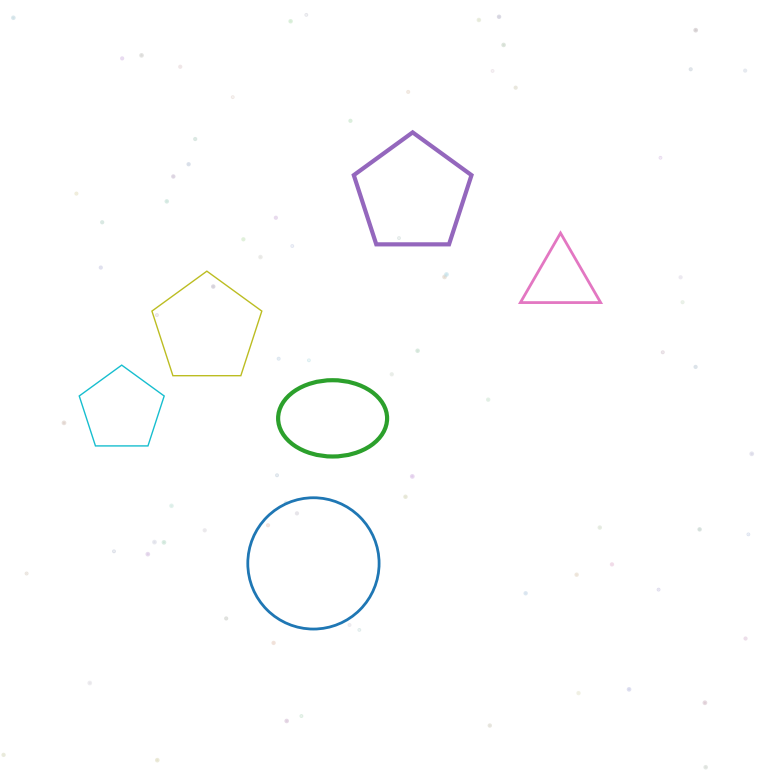[{"shape": "circle", "thickness": 1, "radius": 0.43, "center": [0.407, 0.268]}, {"shape": "oval", "thickness": 1.5, "radius": 0.35, "center": [0.432, 0.457]}, {"shape": "pentagon", "thickness": 1.5, "radius": 0.4, "center": [0.536, 0.748]}, {"shape": "triangle", "thickness": 1, "radius": 0.3, "center": [0.728, 0.637]}, {"shape": "pentagon", "thickness": 0.5, "radius": 0.38, "center": [0.269, 0.573]}, {"shape": "pentagon", "thickness": 0.5, "radius": 0.29, "center": [0.158, 0.468]}]